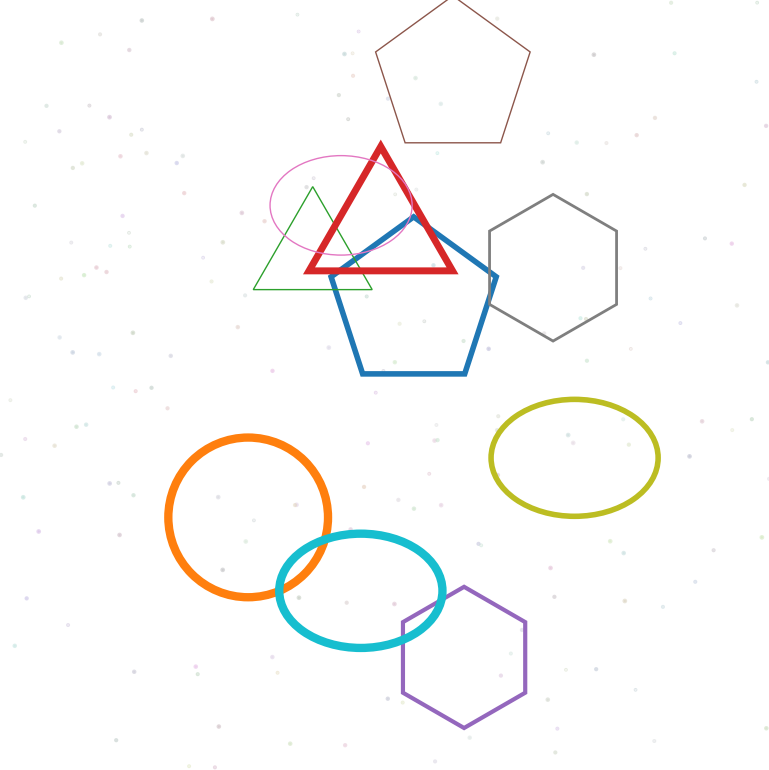[{"shape": "pentagon", "thickness": 2, "radius": 0.56, "center": [0.537, 0.606]}, {"shape": "circle", "thickness": 3, "radius": 0.52, "center": [0.322, 0.328]}, {"shape": "triangle", "thickness": 0.5, "radius": 0.45, "center": [0.406, 0.668]}, {"shape": "triangle", "thickness": 2.5, "radius": 0.54, "center": [0.495, 0.702]}, {"shape": "hexagon", "thickness": 1.5, "radius": 0.46, "center": [0.603, 0.146]}, {"shape": "pentagon", "thickness": 0.5, "radius": 0.53, "center": [0.588, 0.9]}, {"shape": "oval", "thickness": 0.5, "radius": 0.46, "center": [0.443, 0.733]}, {"shape": "hexagon", "thickness": 1, "radius": 0.48, "center": [0.718, 0.652]}, {"shape": "oval", "thickness": 2, "radius": 0.54, "center": [0.746, 0.405]}, {"shape": "oval", "thickness": 3, "radius": 0.53, "center": [0.469, 0.233]}]